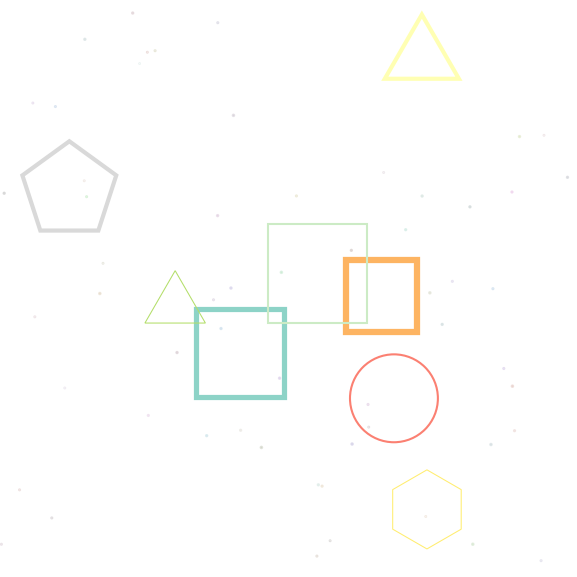[{"shape": "square", "thickness": 2.5, "radius": 0.38, "center": [0.416, 0.388]}, {"shape": "triangle", "thickness": 2, "radius": 0.37, "center": [0.73, 0.9]}, {"shape": "circle", "thickness": 1, "radius": 0.38, "center": [0.682, 0.309]}, {"shape": "square", "thickness": 3, "radius": 0.31, "center": [0.661, 0.487]}, {"shape": "triangle", "thickness": 0.5, "radius": 0.3, "center": [0.303, 0.47]}, {"shape": "pentagon", "thickness": 2, "radius": 0.43, "center": [0.12, 0.669]}, {"shape": "square", "thickness": 1, "radius": 0.43, "center": [0.549, 0.526]}, {"shape": "hexagon", "thickness": 0.5, "radius": 0.34, "center": [0.739, 0.117]}]